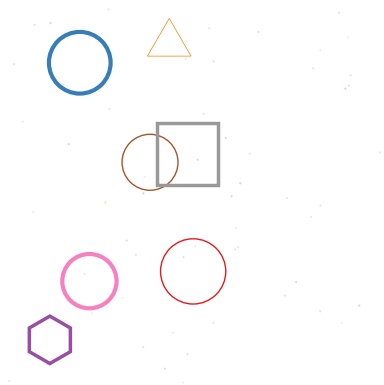[{"shape": "circle", "thickness": 1, "radius": 0.42, "center": [0.502, 0.295]}, {"shape": "circle", "thickness": 3, "radius": 0.4, "center": [0.207, 0.837]}, {"shape": "hexagon", "thickness": 2.5, "radius": 0.31, "center": [0.129, 0.117]}, {"shape": "triangle", "thickness": 0.5, "radius": 0.33, "center": [0.44, 0.887]}, {"shape": "circle", "thickness": 1, "radius": 0.36, "center": [0.39, 0.578]}, {"shape": "circle", "thickness": 3, "radius": 0.35, "center": [0.232, 0.27]}, {"shape": "square", "thickness": 2.5, "radius": 0.4, "center": [0.487, 0.599]}]